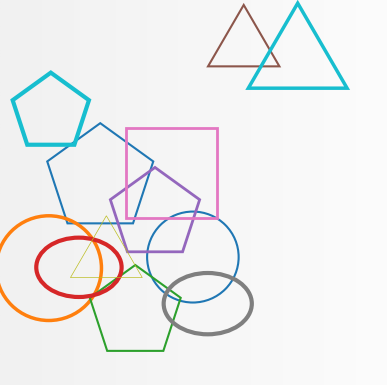[{"shape": "circle", "thickness": 1.5, "radius": 0.59, "center": [0.498, 0.332]}, {"shape": "pentagon", "thickness": 1.5, "radius": 0.72, "center": [0.259, 0.536]}, {"shape": "circle", "thickness": 2.5, "radius": 0.68, "center": [0.126, 0.304]}, {"shape": "pentagon", "thickness": 1.5, "radius": 0.62, "center": [0.349, 0.188]}, {"shape": "oval", "thickness": 3, "radius": 0.55, "center": [0.204, 0.306]}, {"shape": "pentagon", "thickness": 2, "radius": 0.61, "center": [0.4, 0.444]}, {"shape": "triangle", "thickness": 1.5, "radius": 0.53, "center": [0.629, 0.881]}, {"shape": "square", "thickness": 2, "radius": 0.58, "center": [0.442, 0.55]}, {"shape": "oval", "thickness": 3, "radius": 0.57, "center": [0.536, 0.211]}, {"shape": "triangle", "thickness": 0.5, "radius": 0.54, "center": [0.274, 0.333]}, {"shape": "triangle", "thickness": 2.5, "radius": 0.74, "center": [0.768, 0.845]}, {"shape": "pentagon", "thickness": 3, "radius": 0.52, "center": [0.131, 0.708]}]